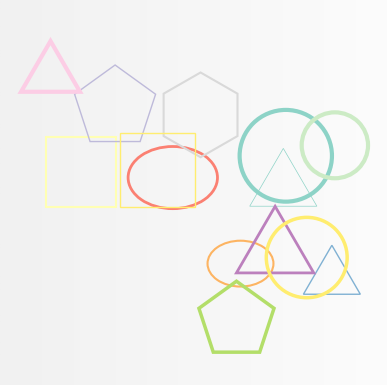[{"shape": "circle", "thickness": 3, "radius": 0.6, "center": [0.738, 0.595]}, {"shape": "triangle", "thickness": 0.5, "radius": 0.5, "center": [0.731, 0.514]}, {"shape": "square", "thickness": 1.5, "radius": 0.45, "center": [0.209, 0.554]}, {"shape": "pentagon", "thickness": 1, "radius": 0.55, "center": [0.297, 0.721]}, {"shape": "oval", "thickness": 2, "radius": 0.58, "center": [0.446, 0.539]}, {"shape": "triangle", "thickness": 1, "radius": 0.42, "center": [0.856, 0.278]}, {"shape": "oval", "thickness": 1.5, "radius": 0.43, "center": [0.621, 0.315]}, {"shape": "pentagon", "thickness": 2.5, "radius": 0.51, "center": [0.61, 0.168]}, {"shape": "triangle", "thickness": 3, "radius": 0.44, "center": [0.13, 0.806]}, {"shape": "hexagon", "thickness": 1.5, "radius": 0.55, "center": [0.518, 0.702]}, {"shape": "triangle", "thickness": 2, "radius": 0.58, "center": [0.71, 0.349]}, {"shape": "circle", "thickness": 3, "radius": 0.43, "center": [0.864, 0.623]}, {"shape": "square", "thickness": 1, "radius": 0.48, "center": [0.406, 0.558]}, {"shape": "circle", "thickness": 2.5, "radius": 0.52, "center": [0.792, 0.331]}]